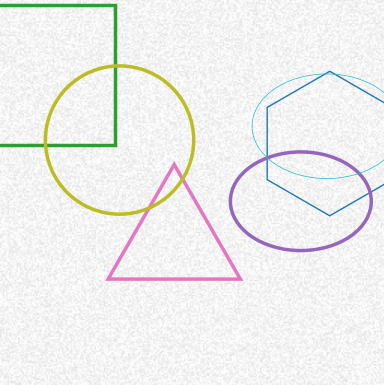[{"shape": "hexagon", "thickness": 1, "radius": 0.94, "center": [0.857, 0.627]}, {"shape": "square", "thickness": 2.5, "radius": 0.91, "center": [0.117, 0.805]}, {"shape": "oval", "thickness": 2.5, "radius": 0.92, "center": [0.781, 0.477]}, {"shape": "triangle", "thickness": 2.5, "radius": 0.99, "center": [0.453, 0.374]}, {"shape": "circle", "thickness": 2.5, "radius": 0.96, "center": [0.31, 0.636]}, {"shape": "oval", "thickness": 0.5, "radius": 0.97, "center": [0.849, 0.672]}]